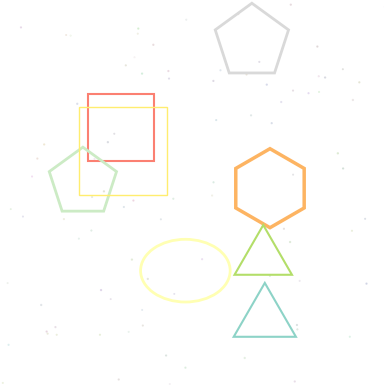[{"shape": "triangle", "thickness": 1.5, "radius": 0.47, "center": [0.688, 0.172]}, {"shape": "oval", "thickness": 2, "radius": 0.58, "center": [0.481, 0.297]}, {"shape": "square", "thickness": 1.5, "radius": 0.43, "center": [0.314, 0.668]}, {"shape": "hexagon", "thickness": 2.5, "radius": 0.51, "center": [0.701, 0.511]}, {"shape": "triangle", "thickness": 1.5, "radius": 0.43, "center": [0.684, 0.329]}, {"shape": "pentagon", "thickness": 2, "radius": 0.5, "center": [0.654, 0.891]}, {"shape": "pentagon", "thickness": 2, "radius": 0.46, "center": [0.215, 0.526]}, {"shape": "square", "thickness": 1, "radius": 0.57, "center": [0.32, 0.608]}]